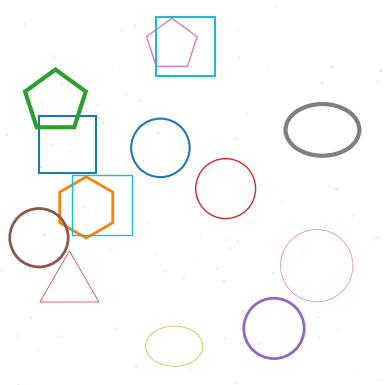[{"shape": "square", "thickness": 1.5, "radius": 0.37, "center": [0.174, 0.624]}, {"shape": "circle", "thickness": 1.5, "radius": 0.38, "center": [0.417, 0.616]}, {"shape": "hexagon", "thickness": 2, "radius": 0.4, "center": [0.224, 0.461]}, {"shape": "pentagon", "thickness": 3, "radius": 0.41, "center": [0.144, 0.737]}, {"shape": "circle", "thickness": 1, "radius": 0.39, "center": [0.586, 0.51]}, {"shape": "triangle", "thickness": 0.5, "radius": 0.44, "center": [0.18, 0.26]}, {"shape": "circle", "thickness": 2, "radius": 0.39, "center": [0.712, 0.147]}, {"shape": "circle", "thickness": 2, "radius": 0.38, "center": [0.101, 0.383]}, {"shape": "circle", "thickness": 0.5, "radius": 0.47, "center": [0.823, 0.31]}, {"shape": "pentagon", "thickness": 1, "radius": 0.34, "center": [0.446, 0.884]}, {"shape": "oval", "thickness": 3, "radius": 0.48, "center": [0.838, 0.663]}, {"shape": "oval", "thickness": 0.5, "radius": 0.37, "center": [0.453, 0.101]}, {"shape": "square", "thickness": 1, "radius": 0.39, "center": [0.265, 0.467]}, {"shape": "square", "thickness": 1.5, "radius": 0.38, "center": [0.481, 0.879]}]